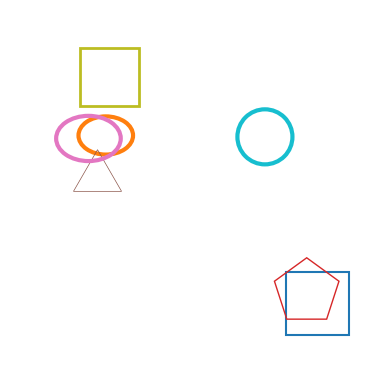[{"shape": "square", "thickness": 1.5, "radius": 0.41, "center": [0.825, 0.211]}, {"shape": "oval", "thickness": 3, "radius": 0.35, "center": [0.275, 0.648]}, {"shape": "pentagon", "thickness": 1, "radius": 0.44, "center": [0.797, 0.242]}, {"shape": "triangle", "thickness": 0.5, "radius": 0.36, "center": [0.253, 0.539]}, {"shape": "oval", "thickness": 3, "radius": 0.42, "center": [0.23, 0.64]}, {"shape": "square", "thickness": 2, "radius": 0.38, "center": [0.284, 0.8]}, {"shape": "circle", "thickness": 3, "radius": 0.36, "center": [0.688, 0.645]}]